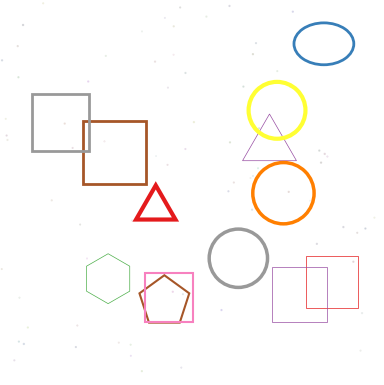[{"shape": "triangle", "thickness": 3, "radius": 0.3, "center": [0.405, 0.459]}, {"shape": "square", "thickness": 0.5, "radius": 0.34, "center": [0.863, 0.268]}, {"shape": "oval", "thickness": 2, "radius": 0.39, "center": [0.841, 0.886]}, {"shape": "hexagon", "thickness": 0.5, "radius": 0.32, "center": [0.281, 0.276]}, {"shape": "triangle", "thickness": 0.5, "radius": 0.4, "center": [0.7, 0.623]}, {"shape": "square", "thickness": 0.5, "radius": 0.36, "center": [0.779, 0.234]}, {"shape": "circle", "thickness": 2.5, "radius": 0.4, "center": [0.736, 0.498]}, {"shape": "circle", "thickness": 3, "radius": 0.37, "center": [0.72, 0.713]}, {"shape": "square", "thickness": 2, "radius": 0.41, "center": [0.297, 0.604]}, {"shape": "pentagon", "thickness": 1.5, "radius": 0.34, "center": [0.427, 0.217]}, {"shape": "square", "thickness": 1.5, "radius": 0.32, "center": [0.439, 0.227]}, {"shape": "square", "thickness": 2, "radius": 0.37, "center": [0.157, 0.681]}, {"shape": "circle", "thickness": 2.5, "radius": 0.38, "center": [0.619, 0.329]}]